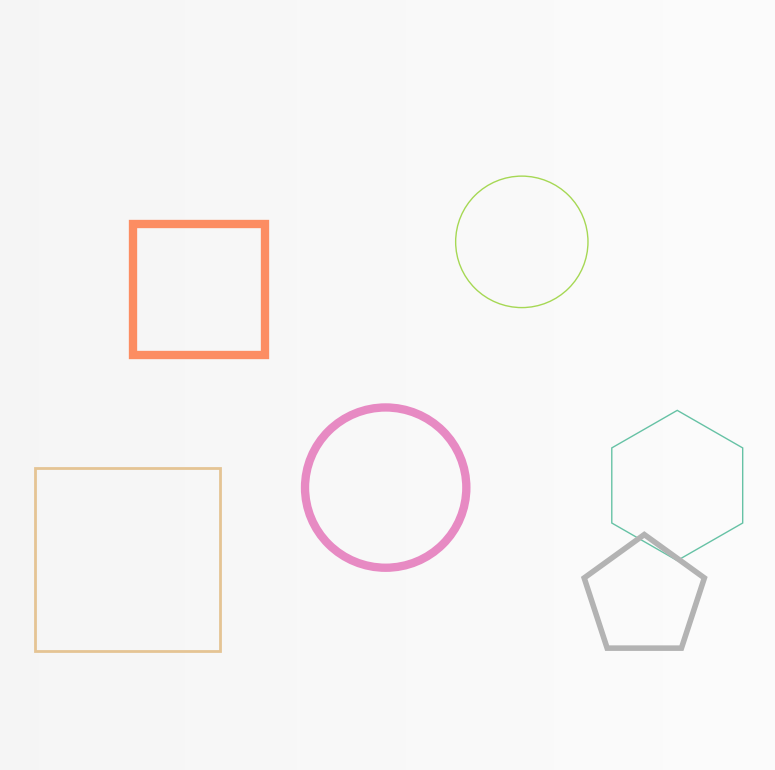[{"shape": "hexagon", "thickness": 0.5, "radius": 0.49, "center": [0.874, 0.37]}, {"shape": "square", "thickness": 3, "radius": 0.43, "center": [0.257, 0.624]}, {"shape": "circle", "thickness": 3, "radius": 0.52, "center": [0.498, 0.367]}, {"shape": "circle", "thickness": 0.5, "radius": 0.43, "center": [0.673, 0.686]}, {"shape": "square", "thickness": 1, "radius": 0.6, "center": [0.165, 0.273]}, {"shape": "pentagon", "thickness": 2, "radius": 0.41, "center": [0.831, 0.224]}]